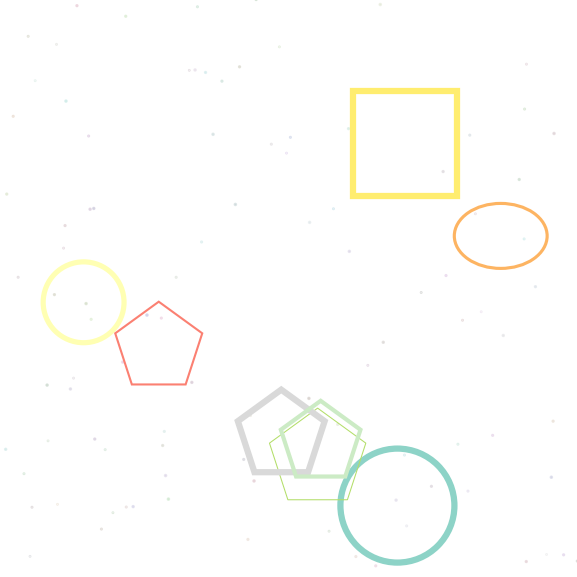[{"shape": "circle", "thickness": 3, "radius": 0.49, "center": [0.688, 0.124]}, {"shape": "circle", "thickness": 2.5, "radius": 0.35, "center": [0.145, 0.476]}, {"shape": "pentagon", "thickness": 1, "radius": 0.4, "center": [0.275, 0.397]}, {"shape": "oval", "thickness": 1.5, "radius": 0.4, "center": [0.867, 0.591]}, {"shape": "pentagon", "thickness": 0.5, "radius": 0.44, "center": [0.55, 0.205]}, {"shape": "pentagon", "thickness": 3, "radius": 0.4, "center": [0.487, 0.245]}, {"shape": "pentagon", "thickness": 2, "radius": 0.36, "center": [0.555, 0.233]}, {"shape": "square", "thickness": 3, "radius": 0.45, "center": [0.701, 0.751]}]